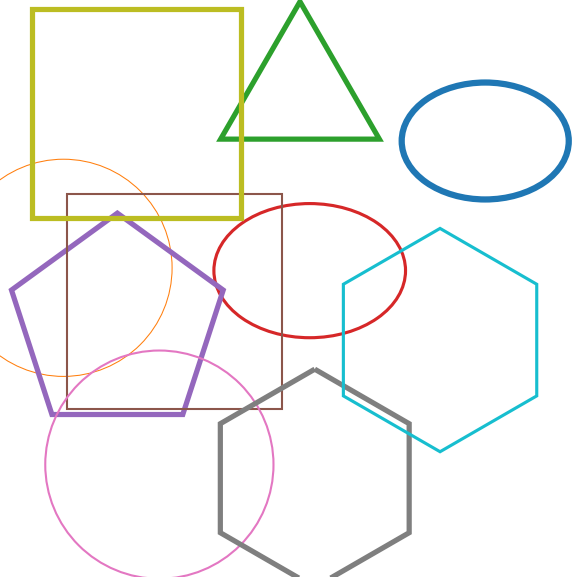[{"shape": "oval", "thickness": 3, "radius": 0.72, "center": [0.84, 0.755]}, {"shape": "circle", "thickness": 0.5, "radius": 0.94, "center": [0.11, 0.535]}, {"shape": "triangle", "thickness": 2.5, "radius": 0.79, "center": [0.519, 0.838]}, {"shape": "oval", "thickness": 1.5, "radius": 0.83, "center": [0.536, 0.53]}, {"shape": "pentagon", "thickness": 2.5, "radius": 0.96, "center": [0.203, 0.437]}, {"shape": "square", "thickness": 1, "radius": 0.93, "center": [0.301, 0.478]}, {"shape": "circle", "thickness": 1, "radius": 0.99, "center": [0.276, 0.195]}, {"shape": "hexagon", "thickness": 2.5, "radius": 0.94, "center": [0.545, 0.171]}, {"shape": "square", "thickness": 2.5, "radius": 0.9, "center": [0.236, 0.802]}, {"shape": "hexagon", "thickness": 1.5, "radius": 0.97, "center": [0.762, 0.41]}]